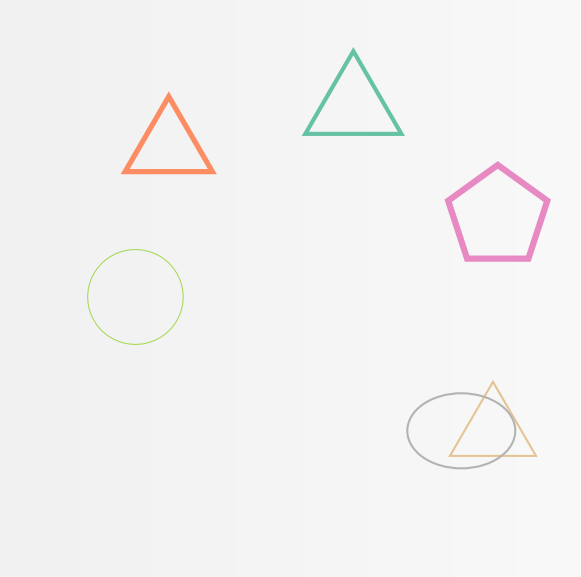[{"shape": "triangle", "thickness": 2, "radius": 0.48, "center": [0.608, 0.815]}, {"shape": "triangle", "thickness": 2.5, "radius": 0.43, "center": [0.29, 0.745]}, {"shape": "pentagon", "thickness": 3, "radius": 0.45, "center": [0.856, 0.624]}, {"shape": "circle", "thickness": 0.5, "radius": 0.41, "center": [0.233, 0.485]}, {"shape": "triangle", "thickness": 1, "radius": 0.43, "center": [0.848, 0.252]}, {"shape": "oval", "thickness": 1, "radius": 0.46, "center": [0.794, 0.253]}]